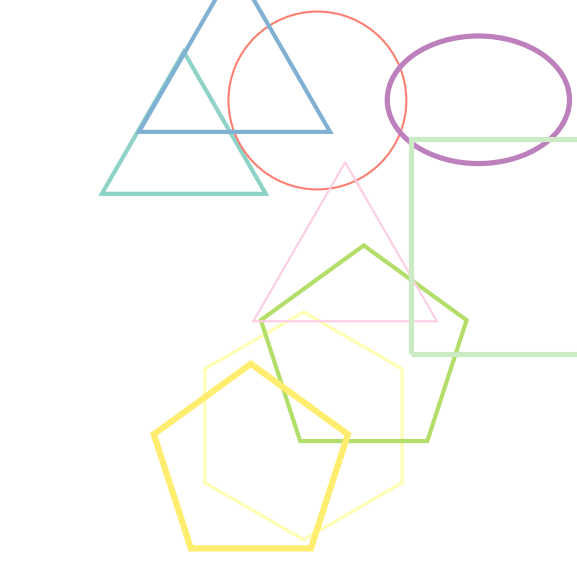[{"shape": "triangle", "thickness": 2, "radius": 0.82, "center": [0.318, 0.745]}, {"shape": "hexagon", "thickness": 1.5, "radius": 0.99, "center": [0.526, 0.262]}, {"shape": "circle", "thickness": 1, "radius": 0.77, "center": [0.55, 0.825]}, {"shape": "triangle", "thickness": 2, "radius": 0.96, "center": [0.406, 0.866]}, {"shape": "pentagon", "thickness": 2, "radius": 0.94, "center": [0.63, 0.387]}, {"shape": "triangle", "thickness": 1, "radius": 0.92, "center": [0.598, 0.535]}, {"shape": "oval", "thickness": 2.5, "radius": 0.79, "center": [0.828, 0.826]}, {"shape": "square", "thickness": 2.5, "radius": 0.93, "center": [0.898, 0.572]}, {"shape": "pentagon", "thickness": 3, "radius": 0.88, "center": [0.434, 0.192]}]